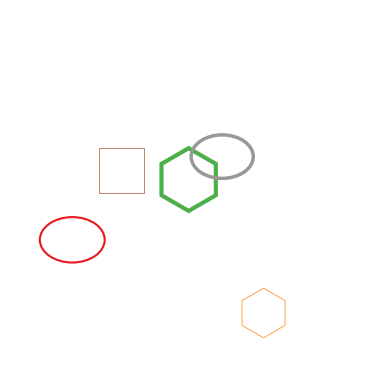[{"shape": "oval", "thickness": 1.5, "radius": 0.42, "center": [0.188, 0.377]}, {"shape": "hexagon", "thickness": 3, "radius": 0.41, "center": [0.49, 0.534]}, {"shape": "hexagon", "thickness": 0.5, "radius": 0.32, "center": [0.684, 0.187]}, {"shape": "square", "thickness": 0.5, "radius": 0.29, "center": [0.315, 0.558]}, {"shape": "oval", "thickness": 2.5, "radius": 0.4, "center": [0.577, 0.593]}]